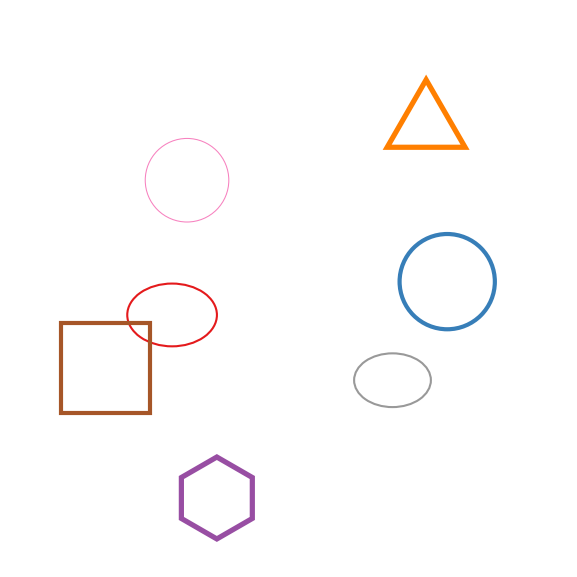[{"shape": "oval", "thickness": 1, "radius": 0.39, "center": [0.298, 0.454]}, {"shape": "circle", "thickness": 2, "radius": 0.41, "center": [0.774, 0.511]}, {"shape": "hexagon", "thickness": 2.5, "radius": 0.35, "center": [0.375, 0.137]}, {"shape": "triangle", "thickness": 2.5, "radius": 0.39, "center": [0.738, 0.783]}, {"shape": "square", "thickness": 2, "radius": 0.39, "center": [0.183, 0.362]}, {"shape": "circle", "thickness": 0.5, "radius": 0.36, "center": [0.324, 0.687]}, {"shape": "oval", "thickness": 1, "radius": 0.33, "center": [0.68, 0.341]}]